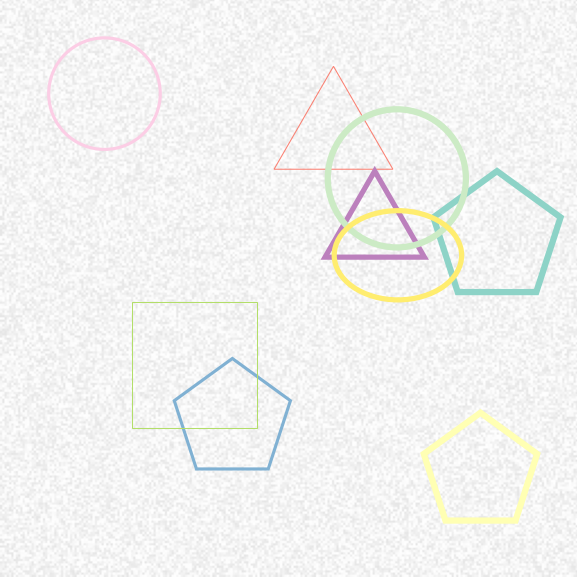[{"shape": "pentagon", "thickness": 3, "radius": 0.58, "center": [0.861, 0.587]}, {"shape": "pentagon", "thickness": 3, "radius": 0.52, "center": [0.832, 0.181]}, {"shape": "triangle", "thickness": 0.5, "radius": 0.59, "center": [0.577, 0.765]}, {"shape": "pentagon", "thickness": 1.5, "radius": 0.53, "center": [0.402, 0.273]}, {"shape": "square", "thickness": 0.5, "radius": 0.54, "center": [0.337, 0.367]}, {"shape": "circle", "thickness": 1.5, "radius": 0.48, "center": [0.181, 0.837]}, {"shape": "triangle", "thickness": 2.5, "radius": 0.5, "center": [0.649, 0.604]}, {"shape": "circle", "thickness": 3, "radius": 0.6, "center": [0.687, 0.69]}, {"shape": "oval", "thickness": 2.5, "radius": 0.55, "center": [0.689, 0.557]}]